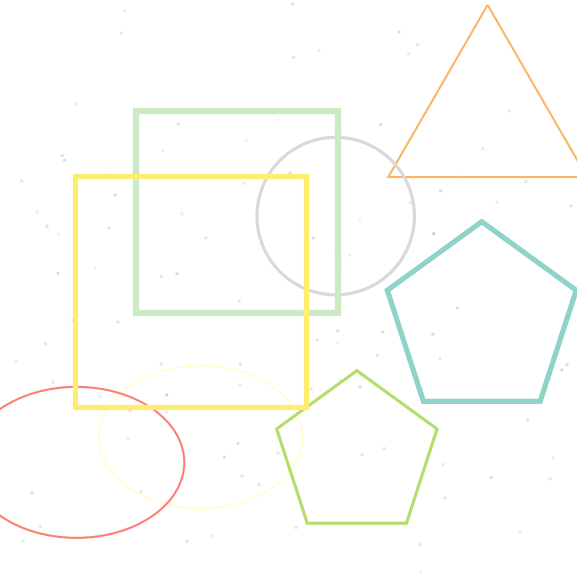[{"shape": "pentagon", "thickness": 2.5, "radius": 0.86, "center": [0.834, 0.443]}, {"shape": "oval", "thickness": 0.5, "radius": 0.88, "center": [0.347, 0.242]}, {"shape": "oval", "thickness": 1, "radius": 0.93, "center": [0.132, 0.198]}, {"shape": "triangle", "thickness": 1, "radius": 0.99, "center": [0.844, 0.792]}, {"shape": "pentagon", "thickness": 1.5, "radius": 0.73, "center": [0.618, 0.211]}, {"shape": "circle", "thickness": 1.5, "radius": 0.68, "center": [0.581, 0.625]}, {"shape": "square", "thickness": 3, "radius": 0.88, "center": [0.41, 0.632]}, {"shape": "square", "thickness": 2.5, "radius": 1.0, "center": [0.329, 0.495]}]